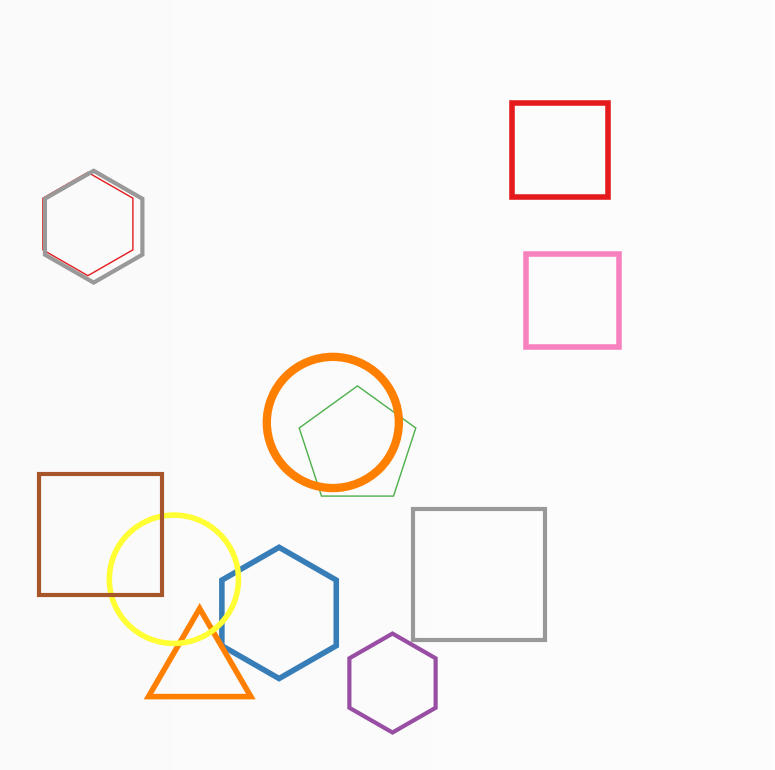[{"shape": "square", "thickness": 2, "radius": 0.31, "center": [0.722, 0.805]}, {"shape": "hexagon", "thickness": 0.5, "radius": 0.34, "center": [0.113, 0.709]}, {"shape": "hexagon", "thickness": 2, "radius": 0.43, "center": [0.36, 0.204]}, {"shape": "pentagon", "thickness": 0.5, "radius": 0.4, "center": [0.461, 0.42]}, {"shape": "hexagon", "thickness": 1.5, "radius": 0.32, "center": [0.506, 0.113]}, {"shape": "circle", "thickness": 3, "radius": 0.43, "center": [0.429, 0.451]}, {"shape": "triangle", "thickness": 2, "radius": 0.38, "center": [0.258, 0.133]}, {"shape": "circle", "thickness": 2, "radius": 0.42, "center": [0.224, 0.248]}, {"shape": "square", "thickness": 1.5, "radius": 0.4, "center": [0.13, 0.306]}, {"shape": "square", "thickness": 2, "radius": 0.3, "center": [0.738, 0.61]}, {"shape": "square", "thickness": 1.5, "radius": 0.43, "center": [0.618, 0.254]}, {"shape": "hexagon", "thickness": 1.5, "radius": 0.36, "center": [0.121, 0.706]}]